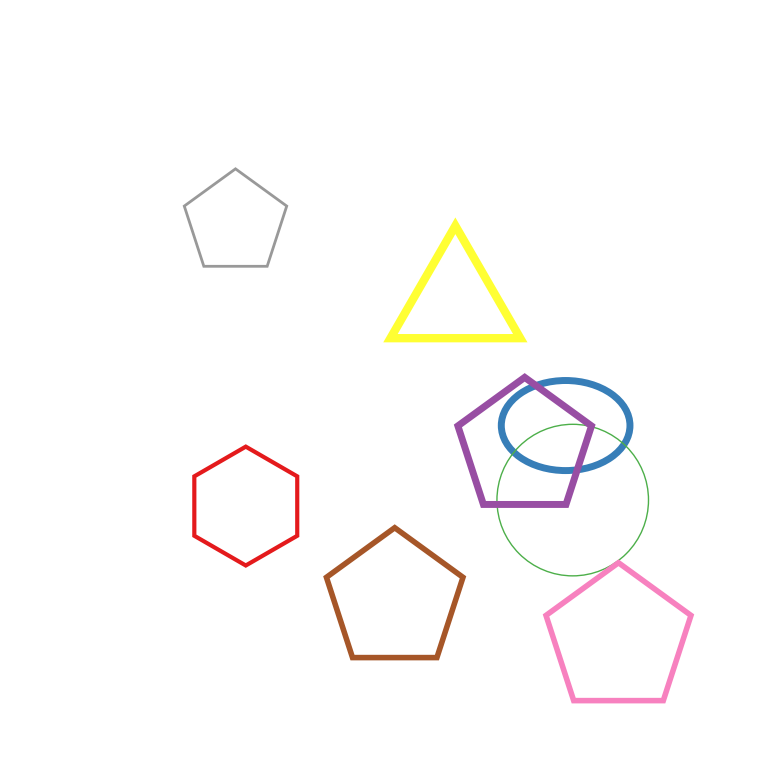[{"shape": "hexagon", "thickness": 1.5, "radius": 0.39, "center": [0.319, 0.343]}, {"shape": "oval", "thickness": 2.5, "radius": 0.42, "center": [0.735, 0.447]}, {"shape": "circle", "thickness": 0.5, "radius": 0.49, "center": [0.744, 0.351]}, {"shape": "pentagon", "thickness": 2.5, "radius": 0.46, "center": [0.681, 0.419]}, {"shape": "triangle", "thickness": 3, "radius": 0.49, "center": [0.591, 0.609]}, {"shape": "pentagon", "thickness": 2, "radius": 0.47, "center": [0.513, 0.221]}, {"shape": "pentagon", "thickness": 2, "radius": 0.49, "center": [0.803, 0.17]}, {"shape": "pentagon", "thickness": 1, "radius": 0.35, "center": [0.306, 0.711]}]